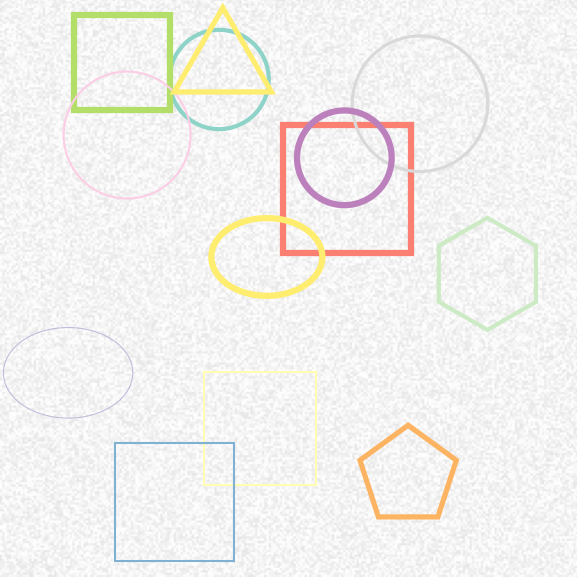[{"shape": "circle", "thickness": 2, "radius": 0.43, "center": [0.379, 0.861]}, {"shape": "square", "thickness": 1, "radius": 0.49, "center": [0.45, 0.257]}, {"shape": "oval", "thickness": 0.5, "radius": 0.56, "center": [0.118, 0.354]}, {"shape": "square", "thickness": 3, "radius": 0.55, "center": [0.601, 0.672]}, {"shape": "square", "thickness": 1, "radius": 0.51, "center": [0.302, 0.13]}, {"shape": "pentagon", "thickness": 2.5, "radius": 0.44, "center": [0.707, 0.175]}, {"shape": "square", "thickness": 3, "radius": 0.41, "center": [0.211, 0.891]}, {"shape": "circle", "thickness": 1, "radius": 0.55, "center": [0.22, 0.765]}, {"shape": "circle", "thickness": 1.5, "radius": 0.59, "center": [0.727, 0.82]}, {"shape": "circle", "thickness": 3, "radius": 0.41, "center": [0.596, 0.726]}, {"shape": "hexagon", "thickness": 2, "radius": 0.49, "center": [0.844, 0.525]}, {"shape": "oval", "thickness": 3, "radius": 0.48, "center": [0.462, 0.554]}, {"shape": "triangle", "thickness": 2.5, "radius": 0.49, "center": [0.386, 0.889]}]